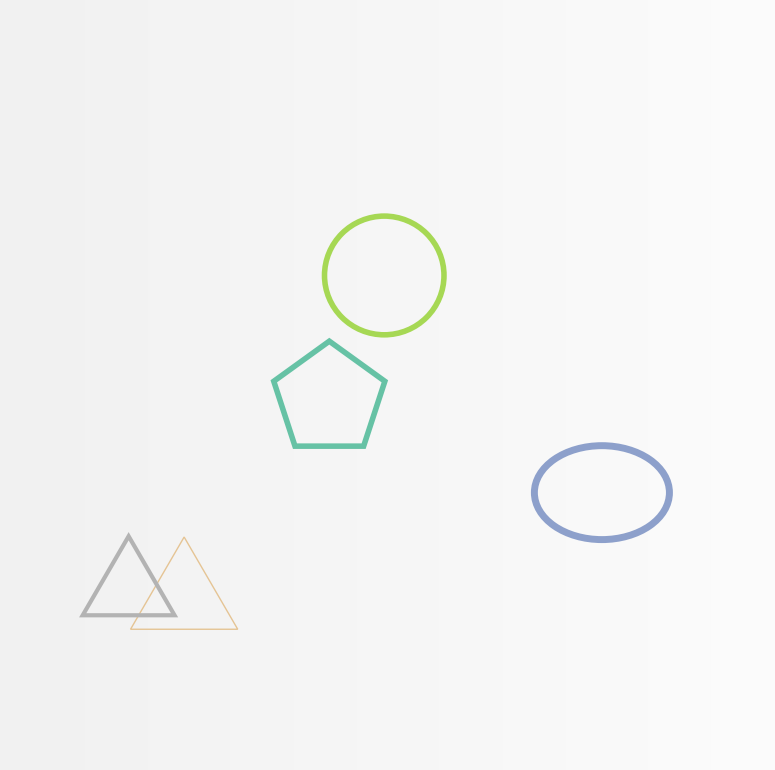[{"shape": "pentagon", "thickness": 2, "radius": 0.38, "center": [0.425, 0.482]}, {"shape": "oval", "thickness": 2.5, "radius": 0.44, "center": [0.777, 0.36]}, {"shape": "circle", "thickness": 2, "radius": 0.39, "center": [0.496, 0.642]}, {"shape": "triangle", "thickness": 0.5, "radius": 0.4, "center": [0.238, 0.223]}, {"shape": "triangle", "thickness": 1.5, "radius": 0.34, "center": [0.166, 0.235]}]